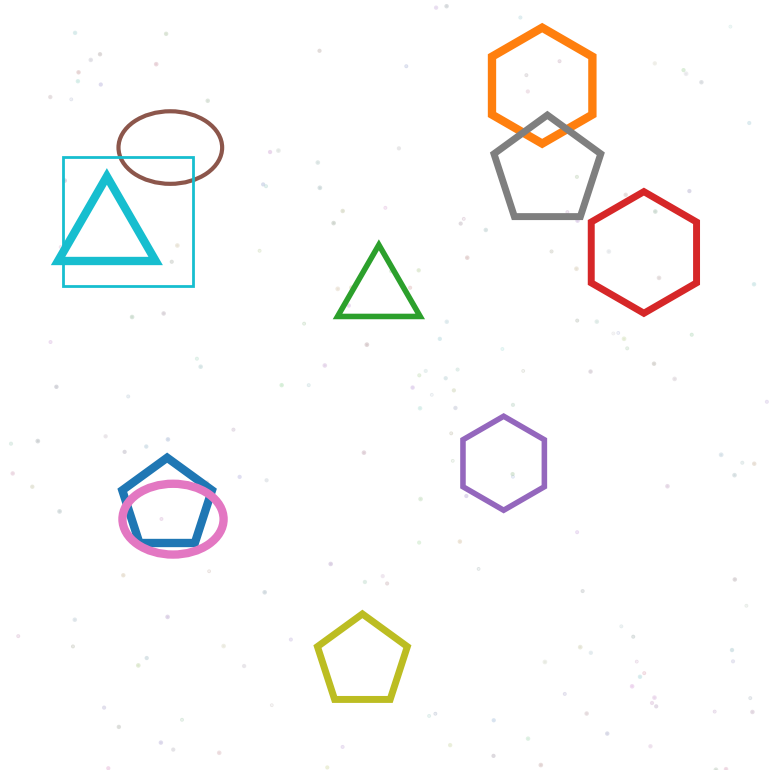[{"shape": "pentagon", "thickness": 3, "radius": 0.31, "center": [0.217, 0.344]}, {"shape": "hexagon", "thickness": 3, "radius": 0.38, "center": [0.704, 0.889]}, {"shape": "triangle", "thickness": 2, "radius": 0.31, "center": [0.492, 0.62]}, {"shape": "hexagon", "thickness": 2.5, "radius": 0.39, "center": [0.836, 0.672]}, {"shape": "hexagon", "thickness": 2, "radius": 0.31, "center": [0.654, 0.398]}, {"shape": "oval", "thickness": 1.5, "radius": 0.34, "center": [0.221, 0.808]}, {"shape": "oval", "thickness": 3, "radius": 0.33, "center": [0.225, 0.326]}, {"shape": "pentagon", "thickness": 2.5, "radius": 0.36, "center": [0.711, 0.778]}, {"shape": "pentagon", "thickness": 2.5, "radius": 0.31, "center": [0.471, 0.141]}, {"shape": "square", "thickness": 1, "radius": 0.42, "center": [0.167, 0.712]}, {"shape": "triangle", "thickness": 3, "radius": 0.37, "center": [0.139, 0.698]}]